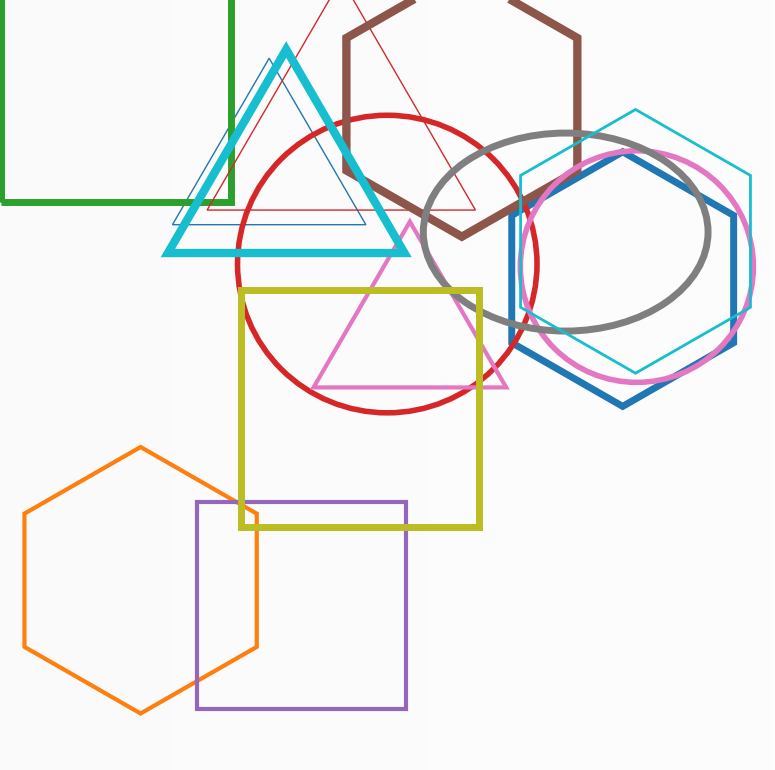[{"shape": "hexagon", "thickness": 2.5, "radius": 0.83, "center": [0.803, 0.638]}, {"shape": "triangle", "thickness": 0.5, "radius": 0.72, "center": [0.347, 0.78]}, {"shape": "hexagon", "thickness": 1.5, "radius": 0.87, "center": [0.181, 0.246]}, {"shape": "square", "thickness": 2.5, "radius": 0.74, "center": [0.15, 0.885]}, {"shape": "triangle", "thickness": 0.5, "radius": 1.0, "center": [0.44, 0.827]}, {"shape": "circle", "thickness": 2, "radius": 0.97, "center": [0.5, 0.657]}, {"shape": "square", "thickness": 1.5, "radius": 0.67, "center": [0.389, 0.213]}, {"shape": "hexagon", "thickness": 3, "radius": 0.86, "center": [0.596, 0.865]}, {"shape": "triangle", "thickness": 1.5, "radius": 0.72, "center": [0.529, 0.569]}, {"shape": "circle", "thickness": 2, "radius": 0.75, "center": [0.822, 0.654]}, {"shape": "oval", "thickness": 2.5, "radius": 0.92, "center": [0.73, 0.699]}, {"shape": "square", "thickness": 2.5, "radius": 0.77, "center": [0.464, 0.469]}, {"shape": "hexagon", "thickness": 1, "radius": 0.86, "center": [0.82, 0.687]}, {"shape": "triangle", "thickness": 3, "radius": 0.88, "center": [0.369, 0.76]}]